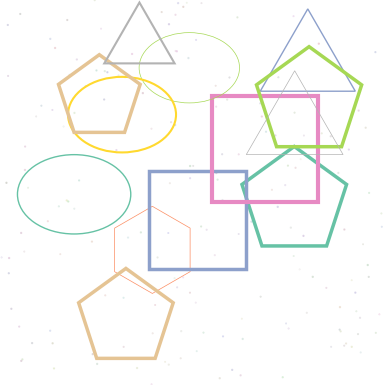[{"shape": "oval", "thickness": 1, "radius": 0.74, "center": [0.193, 0.495]}, {"shape": "pentagon", "thickness": 2.5, "radius": 0.71, "center": [0.764, 0.477]}, {"shape": "hexagon", "thickness": 0.5, "radius": 0.57, "center": [0.396, 0.351]}, {"shape": "square", "thickness": 2.5, "radius": 0.63, "center": [0.512, 0.429]}, {"shape": "triangle", "thickness": 1, "radius": 0.71, "center": [0.799, 0.834]}, {"shape": "square", "thickness": 3, "radius": 0.69, "center": [0.689, 0.612]}, {"shape": "oval", "thickness": 0.5, "radius": 0.65, "center": [0.492, 0.824]}, {"shape": "pentagon", "thickness": 2.5, "radius": 0.72, "center": [0.803, 0.735]}, {"shape": "oval", "thickness": 1.5, "radius": 0.7, "center": [0.317, 0.702]}, {"shape": "pentagon", "thickness": 2.5, "radius": 0.56, "center": [0.258, 0.746]}, {"shape": "pentagon", "thickness": 2.5, "radius": 0.65, "center": [0.327, 0.174]}, {"shape": "triangle", "thickness": 1.5, "radius": 0.53, "center": [0.362, 0.888]}, {"shape": "triangle", "thickness": 0.5, "radius": 0.73, "center": [0.765, 0.671]}]